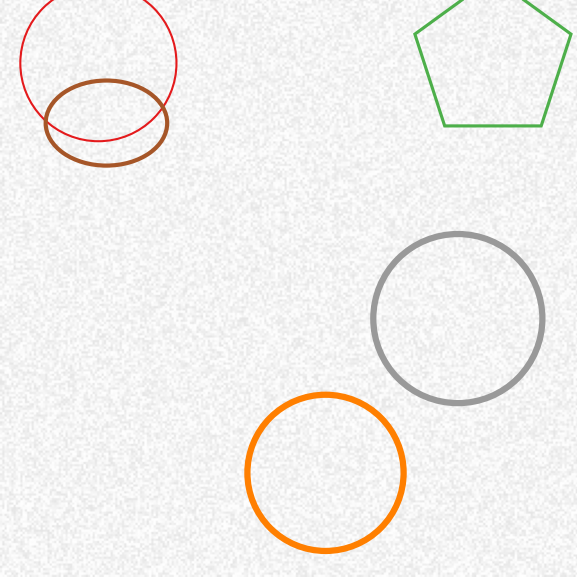[{"shape": "circle", "thickness": 1, "radius": 0.68, "center": [0.17, 0.89]}, {"shape": "pentagon", "thickness": 1.5, "radius": 0.71, "center": [0.854, 0.896]}, {"shape": "circle", "thickness": 3, "radius": 0.68, "center": [0.564, 0.18]}, {"shape": "oval", "thickness": 2, "radius": 0.53, "center": [0.184, 0.786]}, {"shape": "circle", "thickness": 3, "radius": 0.73, "center": [0.793, 0.447]}]